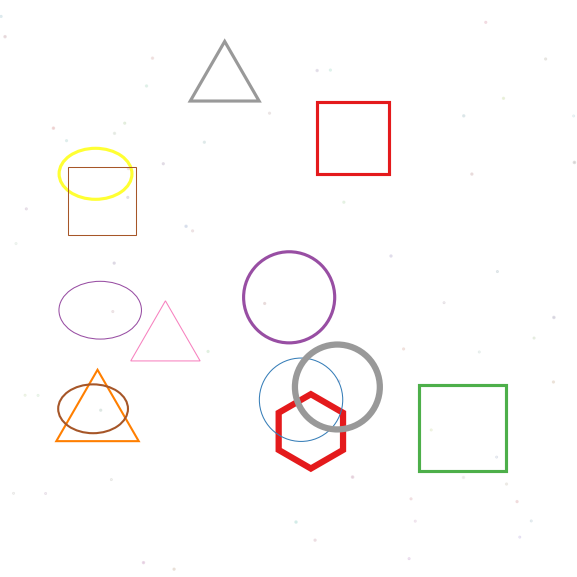[{"shape": "hexagon", "thickness": 3, "radius": 0.32, "center": [0.538, 0.252]}, {"shape": "square", "thickness": 1.5, "radius": 0.31, "center": [0.611, 0.761]}, {"shape": "circle", "thickness": 0.5, "radius": 0.36, "center": [0.521, 0.307]}, {"shape": "square", "thickness": 1.5, "radius": 0.37, "center": [0.801, 0.259]}, {"shape": "oval", "thickness": 0.5, "radius": 0.36, "center": [0.174, 0.462]}, {"shape": "circle", "thickness": 1.5, "radius": 0.39, "center": [0.501, 0.484]}, {"shape": "triangle", "thickness": 1, "radius": 0.41, "center": [0.169, 0.276]}, {"shape": "oval", "thickness": 1.5, "radius": 0.32, "center": [0.165, 0.698]}, {"shape": "oval", "thickness": 1, "radius": 0.3, "center": [0.161, 0.291]}, {"shape": "square", "thickness": 0.5, "radius": 0.29, "center": [0.177, 0.651]}, {"shape": "triangle", "thickness": 0.5, "radius": 0.35, "center": [0.286, 0.409]}, {"shape": "circle", "thickness": 3, "radius": 0.37, "center": [0.584, 0.329]}, {"shape": "triangle", "thickness": 1.5, "radius": 0.34, "center": [0.389, 0.859]}]